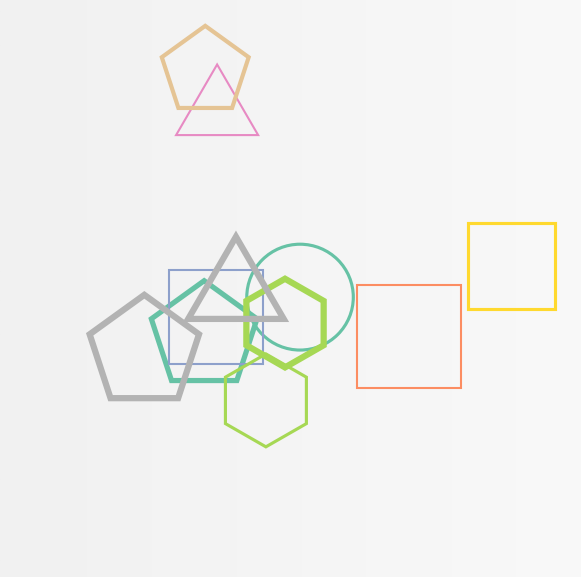[{"shape": "circle", "thickness": 1.5, "radius": 0.46, "center": [0.516, 0.485]}, {"shape": "pentagon", "thickness": 2.5, "radius": 0.48, "center": [0.351, 0.417]}, {"shape": "square", "thickness": 1, "radius": 0.45, "center": [0.703, 0.416]}, {"shape": "square", "thickness": 1, "radius": 0.4, "center": [0.372, 0.45]}, {"shape": "triangle", "thickness": 1, "radius": 0.41, "center": [0.374, 0.806]}, {"shape": "hexagon", "thickness": 1.5, "radius": 0.4, "center": [0.457, 0.306]}, {"shape": "hexagon", "thickness": 3, "radius": 0.38, "center": [0.49, 0.44]}, {"shape": "square", "thickness": 1.5, "radius": 0.37, "center": [0.88, 0.539]}, {"shape": "pentagon", "thickness": 2, "radius": 0.39, "center": [0.353, 0.876]}, {"shape": "triangle", "thickness": 3, "radius": 0.47, "center": [0.406, 0.494]}, {"shape": "pentagon", "thickness": 3, "radius": 0.49, "center": [0.248, 0.39]}]